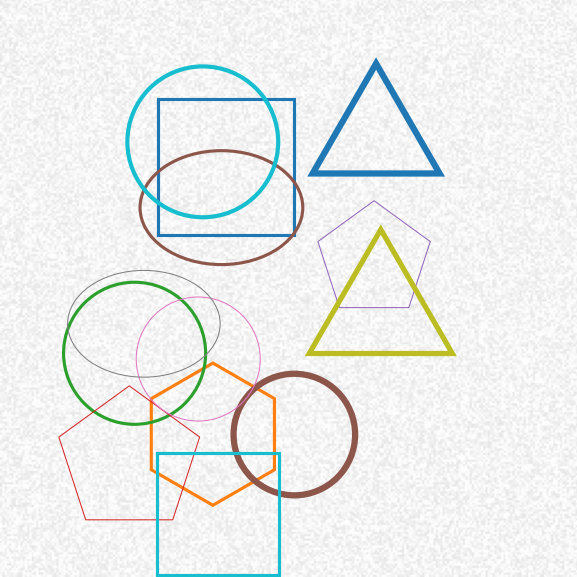[{"shape": "triangle", "thickness": 3, "radius": 0.63, "center": [0.651, 0.762]}, {"shape": "square", "thickness": 1.5, "radius": 0.59, "center": [0.392, 0.71]}, {"shape": "hexagon", "thickness": 1.5, "radius": 0.62, "center": [0.369, 0.247]}, {"shape": "circle", "thickness": 1.5, "radius": 0.62, "center": [0.233, 0.387]}, {"shape": "pentagon", "thickness": 0.5, "radius": 0.64, "center": [0.224, 0.203]}, {"shape": "pentagon", "thickness": 0.5, "radius": 0.51, "center": [0.648, 0.549]}, {"shape": "oval", "thickness": 1.5, "radius": 0.7, "center": [0.383, 0.64]}, {"shape": "circle", "thickness": 3, "radius": 0.53, "center": [0.51, 0.247]}, {"shape": "circle", "thickness": 0.5, "radius": 0.54, "center": [0.343, 0.377]}, {"shape": "oval", "thickness": 0.5, "radius": 0.66, "center": [0.249, 0.438]}, {"shape": "triangle", "thickness": 2.5, "radius": 0.72, "center": [0.659, 0.459]}, {"shape": "square", "thickness": 1.5, "radius": 0.53, "center": [0.377, 0.109]}, {"shape": "circle", "thickness": 2, "radius": 0.65, "center": [0.351, 0.754]}]